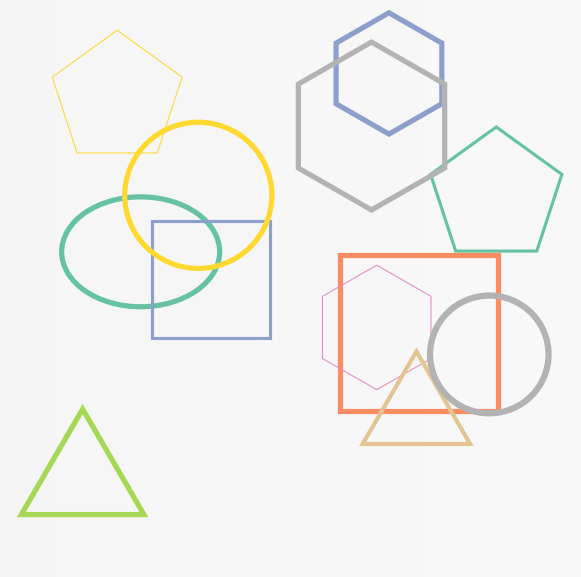[{"shape": "pentagon", "thickness": 1.5, "radius": 0.59, "center": [0.854, 0.66]}, {"shape": "oval", "thickness": 2.5, "radius": 0.68, "center": [0.242, 0.563]}, {"shape": "square", "thickness": 2.5, "radius": 0.68, "center": [0.721, 0.423]}, {"shape": "hexagon", "thickness": 2.5, "radius": 0.53, "center": [0.669, 0.872]}, {"shape": "square", "thickness": 1.5, "radius": 0.51, "center": [0.362, 0.515]}, {"shape": "hexagon", "thickness": 0.5, "radius": 0.54, "center": [0.648, 0.432]}, {"shape": "triangle", "thickness": 2.5, "radius": 0.61, "center": [0.142, 0.169]}, {"shape": "pentagon", "thickness": 0.5, "radius": 0.59, "center": [0.202, 0.829]}, {"shape": "circle", "thickness": 2.5, "radius": 0.63, "center": [0.341, 0.661]}, {"shape": "triangle", "thickness": 2, "radius": 0.53, "center": [0.716, 0.284]}, {"shape": "hexagon", "thickness": 2.5, "radius": 0.73, "center": [0.639, 0.781]}, {"shape": "circle", "thickness": 3, "radius": 0.51, "center": [0.842, 0.385]}]